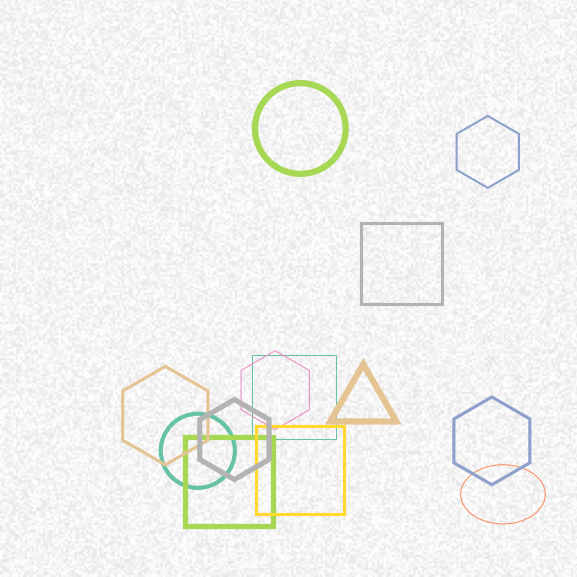[{"shape": "square", "thickness": 0.5, "radius": 0.36, "center": [0.509, 0.312]}, {"shape": "circle", "thickness": 2, "radius": 0.32, "center": [0.343, 0.219]}, {"shape": "oval", "thickness": 0.5, "radius": 0.37, "center": [0.871, 0.143]}, {"shape": "hexagon", "thickness": 1, "radius": 0.31, "center": [0.845, 0.736]}, {"shape": "hexagon", "thickness": 1.5, "radius": 0.38, "center": [0.852, 0.236]}, {"shape": "hexagon", "thickness": 0.5, "radius": 0.34, "center": [0.477, 0.324]}, {"shape": "circle", "thickness": 3, "radius": 0.39, "center": [0.52, 0.777]}, {"shape": "square", "thickness": 2.5, "radius": 0.38, "center": [0.396, 0.166]}, {"shape": "square", "thickness": 1.5, "radius": 0.38, "center": [0.52, 0.185]}, {"shape": "triangle", "thickness": 3, "radius": 0.33, "center": [0.629, 0.302]}, {"shape": "hexagon", "thickness": 1.5, "radius": 0.43, "center": [0.286, 0.279]}, {"shape": "square", "thickness": 1.5, "radius": 0.35, "center": [0.695, 0.543]}, {"shape": "hexagon", "thickness": 2.5, "radius": 0.35, "center": [0.406, 0.238]}]